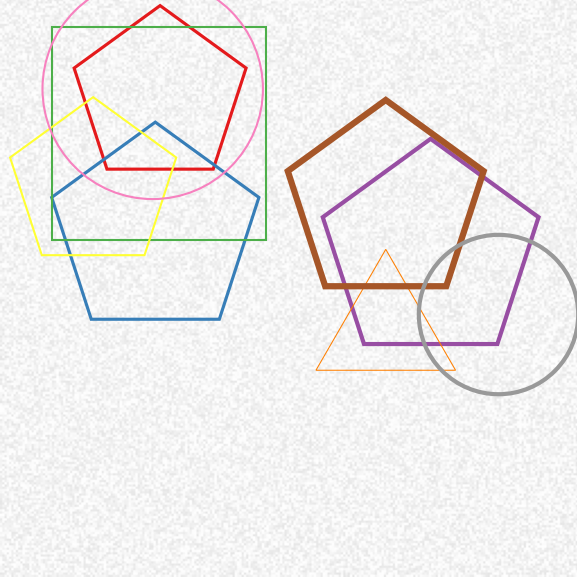[{"shape": "pentagon", "thickness": 1.5, "radius": 0.78, "center": [0.277, 0.833]}, {"shape": "pentagon", "thickness": 1.5, "radius": 0.94, "center": [0.269, 0.599]}, {"shape": "square", "thickness": 1, "radius": 0.92, "center": [0.276, 0.768]}, {"shape": "pentagon", "thickness": 2, "radius": 0.98, "center": [0.746, 0.562]}, {"shape": "triangle", "thickness": 0.5, "radius": 0.7, "center": [0.668, 0.428]}, {"shape": "pentagon", "thickness": 1, "radius": 0.76, "center": [0.161, 0.68]}, {"shape": "pentagon", "thickness": 3, "radius": 0.89, "center": [0.668, 0.648]}, {"shape": "circle", "thickness": 1, "radius": 0.95, "center": [0.264, 0.845]}, {"shape": "circle", "thickness": 2, "radius": 0.69, "center": [0.863, 0.454]}]